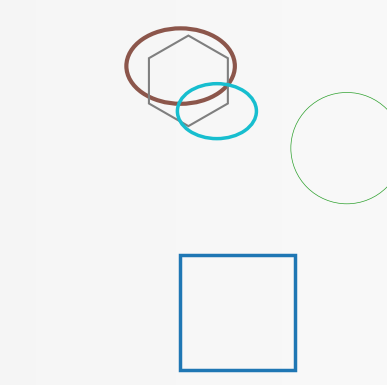[{"shape": "square", "thickness": 2.5, "radius": 0.74, "center": [0.612, 0.188]}, {"shape": "circle", "thickness": 0.5, "radius": 0.72, "center": [0.895, 0.615]}, {"shape": "oval", "thickness": 3, "radius": 0.7, "center": [0.466, 0.828]}, {"shape": "hexagon", "thickness": 1.5, "radius": 0.59, "center": [0.486, 0.79]}, {"shape": "oval", "thickness": 2.5, "radius": 0.51, "center": [0.56, 0.711]}]